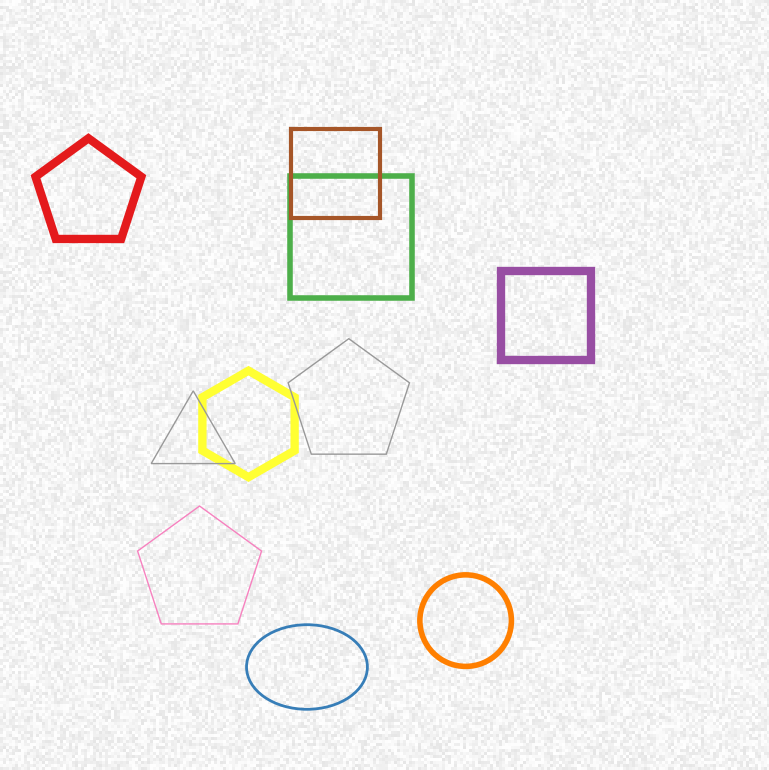[{"shape": "pentagon", "thickness": 3, "radius": 0.36, "center": [0.115, 0.748]}, {"shape": "oval", "thickness": 1, "radius": 0.39, "center": [0.399, 0.134]}, {"shape": "square", "thickness": 2, "radius": 0.4, "center": [0.456, 0.692]}, {"shape": "square", "thickness": 3, "radius": 0.29, "center": [0.709, 0.59]}, {"shape": "circle", "thickness": 2, "radius": 0.3, "center": [0.605, 0.194]}, {"shape": "hexagon", "thickness": 3, "radius": 0.35, "center": [0.323, 0.449]}, {"shape": "square", "thickness": 1.5, "radius": 0.29, "center": [0.435, 0.775]}, {"shape": "pentagon", "thickness": 0.5, "radius": 0.42, "center": [0.259, 0.258]}, {"shape": "pentagon", "thickness": 0.5, "radius": 0.41, "center": [0.453, 0.477]}, {"shape": "triangle", "thickness": 0.5, "radius": 0.31, "center": [0.251, 0.429]}]